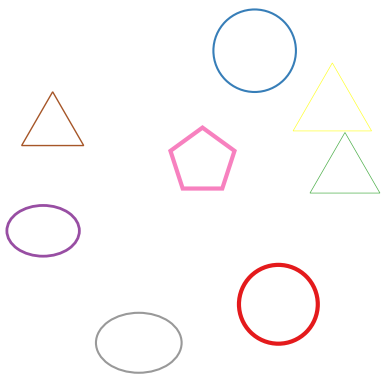[{"shape": "circle", "thickness": 3, "radius": 0.51, "center": [0.723, 0.21]}, {"shape": "circle", "thickness": 1.5, "radius": 0.54, "center": [0.661, 0.868]}, {"shape": "triangle", "thickness": 0.5, "radius": 0.52, "center": [0.896, 0.551]}, {"shape": "oval", "thickness": 2, "radius": 0.47, "center": [0.112, 0.4]}, {"shape": "triangle", "thickness": 0.5, "radius": 0.59, "center": [0.863, 0.719]}, {"shape": "triangle", "thickness": 1, "radius": 0.47, "center": [0.137, 0.668]}, {"shape": "pentagon", "thickness": 3, "radius": 0.44, "center": [0.526, 0.581]}, {"shape": "oval", "thickness": 1.5, "radius": 0.56, "center": [0.36, 0.11]}]